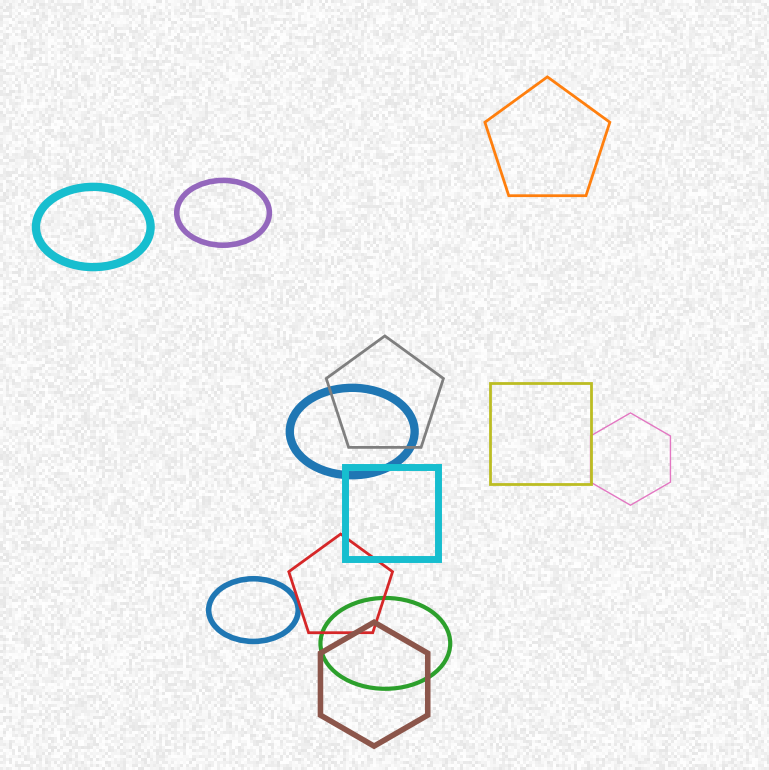[{"shape": "oval", "thickness": 3, "radius": 0.41, "center": [0.457, 0.44]}, {"shape": "oval", "thickness": 2, "radius": 0.29, "center": [0.329, 0.208]}, {"shape": "pentagon", "thickness": 1, "radius": 0.43, "center": [0.711, 0.815]}, {"shape": "oval", "thickness": 1.5, "radius": 0.42, "center": [0.5, 0.164]}, {"shape": "pentagon", "thickness": 1, "radius": 0.35, "center": [0.442, 0.236]}, {"shape": "oval", "thickness": 2, "radius": 0.3, "center": [0.29, 0.724]}, {"shape": "hexagon", "thickness": 2, "radius": 0.4, "center": [0.486, 0.111]}, {"shape": "hexagon", "thickness": 0.5, "radius": 0.3, "center": [0.819, 0.404]}, {"shape": "pentagon", "thickness": 1, "radius": 0.4, "center": [0.5, 0.484]}, {"shape": "square", "thickness": 1, "radius": 0.33, "center": [0.702, 0.437]}, {"shape": "square", "thickness": 2.5, "radius": 0.3, "center": [0.508, 0.334]}, {"shape": "oval", "thickness": 3, "radius": 0.37, "center": [0.121, 0.705]}]